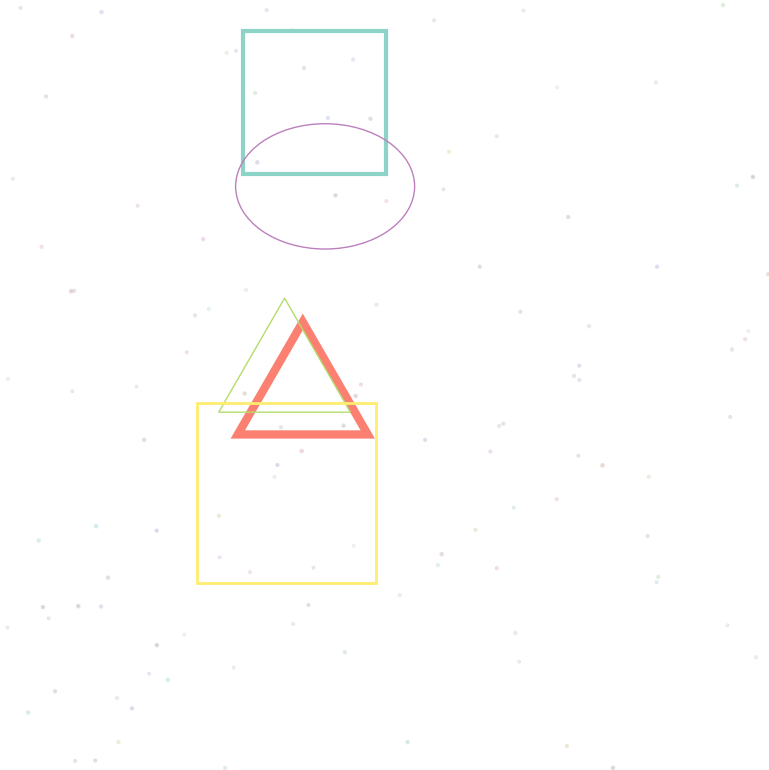[{"shape": "square", "thickness": 1.5, "radius": 0.46, "center": [0.408, 0.867]}, {"shape": "triangle", "thickness": 3, "radius": 0.49, "center": [0.393, 0.484]}, {"shape": "triangle", "thickness": 0.5, "radius": 0.49, "center": [0.37, 0.514]}, {"shape": "oval", "thickness": 0.5, "radius": 0.58, "center": [0.422, 0.758]}, {"shape": "square", "thickness": 1, "radius": 0.58, "center": [0.372, 0.36]}]